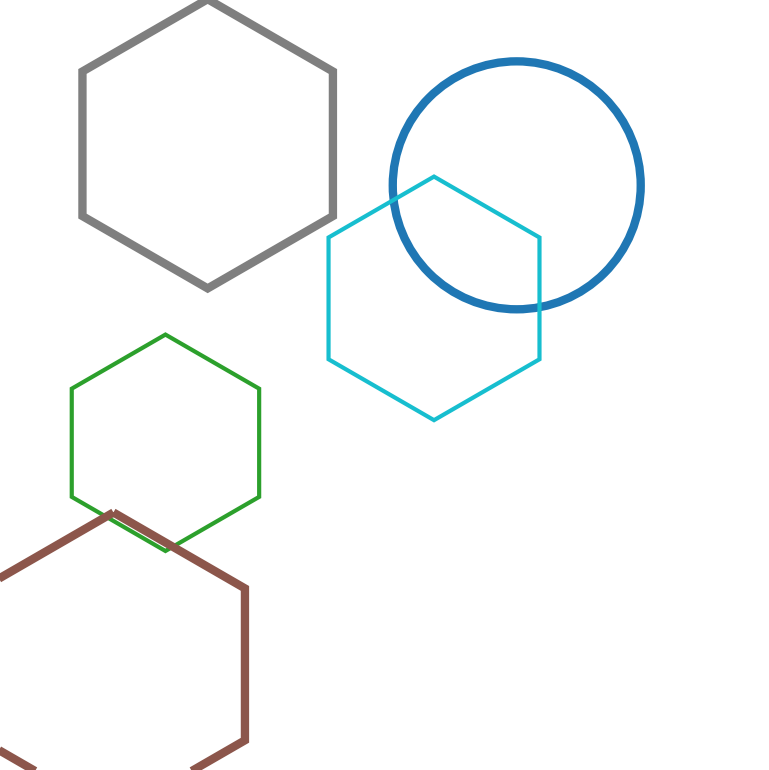[{"shape": "circle", "thickness": 3, "radius": 0.81, "center": [0.671, 0.759]}, {"shape": "hexagon", "thickness": 1.5, "radius": 0.7, "center": [0.215, 0.425]}, {"shape": "hexagon", "thickness": 3, "radius": 0.99, "center": [0.147, 0.137]}, {"shape": "hexagon", "thickness": 3, "radius": 0.94, "center": [0.27, 0.813]}, {"shape": "hexagon", "thickness": 1.5, "radius": 0.79, "center": [0.564, 0.612]}]